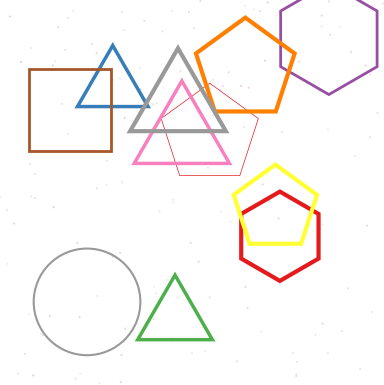[{"shape": "pentagon", "thickness": 0.5, "radius": 0.66, "center": [0.545, 0.651]}, {"shape": "hexagon", "thickness": 3, "radius": 0.58, "center": [0.727, 0.386]}, {"shape": "triangle", "thickness": 2.5, "radius": 0.53, "center": [0.293, 0.776]}, {"shape": "triangle", "thickness": 2.5, "radius": 0.56, "center": [0.455, 0.174]}, {"shape": "hexagon", "thickness": 2, "radius": 0.72, "center": [0.854, 0.899]}, {"shape": "pentagon", "thickness": 3, "radius": 0.67, "center": [0.637, 0.819]}, {"shape": "pentagon", "thickness": 3, "radius": 0.57, "center": [0.715, 0.459]}, {"shape": "square", "thickness": 2, "radius": 0.53, "center": [0.181, 0.714]}, {"shape": "triangle", "thickness": 2.5, "radius": 0.71, "center": [0.472, 0.647]}, {"shape": "triangle", "thickness": 3, "radius": 0.72, "center": [0.462, 0.731]}, {"shape": "circle", "thickness": 1.5, "radius": 0.69, "center": [0.226, 0.216]}]